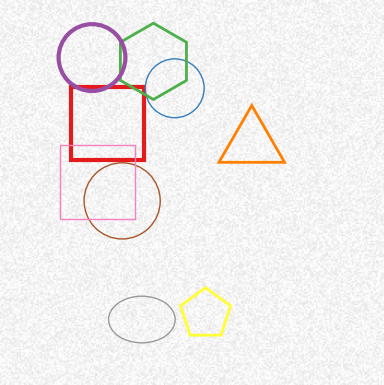[{"shape": "square", "thickness": 3, "radius": 0.47, "center": [0.28, 0.679]}, {"shape": "circle", "thickness": 1, "radius": 0.38, "center": [0.454, 0.771]}, {"shape": "hexagon", "thickness": 2, "radius": 0.5, "center": [0.399, 0.841]}, {"shape": "circle", "thickness": 3, "radius": 0.43, "center": [0.239, 0.85]}, {"shape": "triangle", "thickness": 2, "radius": 0.49, "center": [0.654, 0.628]}, {"shape": "pentagon", "thickness": 2, "radius": 0.34, "center": [0.534, 0.185]}, {"shape": "circle", "thickness": 1, "radius": 0.49, "center": [0.317, 0.478]}, {"shape": "square", "thickness": 1, "radius": 0.48, "center": [0.253, 0.526]}, {"shape": "oval", "thickness": 1, "radius": 0.43, "center": [0.369, 0.17]}]